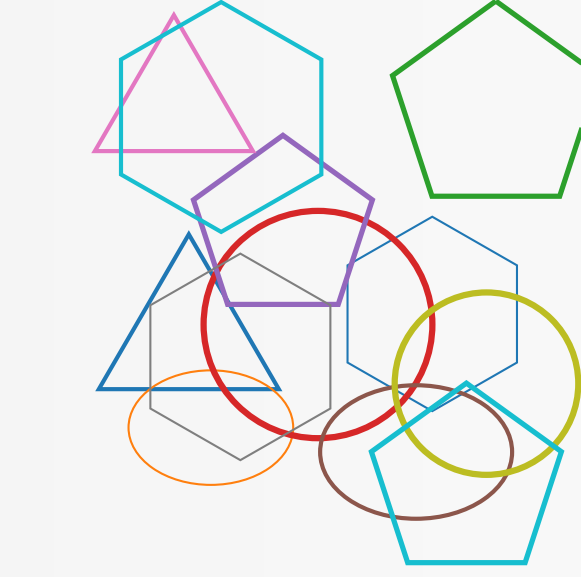[{"shape": "hexagon", "thickness": 1, "radius": 0.84, "center": [0.744, 0.456]}, {"shape": "triangle", "thickness": 2, "radius": 0.89, "center": [0.325, 0.415]}, {"shape": "oval", "thickness": 1, "radius": 0.71, "center": [0.363, 0.259]}, {"shape": "pentagon", "thickness": 2.5, "radius": 0.93, "center": [0.853, 0.811]}, {"shape": "circle", "thickness": 3, "radius": 0.98, "center": [0.547, 0.437]}, {"shape": "pentagon", "thickness": 2.5, "radius": 0.81, "center": [0.487, 0.603]}, {"shape": "oval", "thickness": 2, "radius": 0.83, "center": [0.716, 0.216]}, {"shape": "triangle", "thickness": 2, "radius": 0.78, "center": [0.299, 0.816]}, {"shape": "hexagon", "thickness": 1, "radius": 0.89, "center": [0.414, 0.381]}, {"shape": "circle", "thickness": 3, "radius": 0.79, "center": [0.837, 0.335]}, {"shape": "pentagon", "thickness": 2.5, "radius": 0.86, "center": [0.802, 0.164]}, {"shape": "hexagon", "thickness": 2, "radius": 0.99, "center": [0.381, 0.797]}]